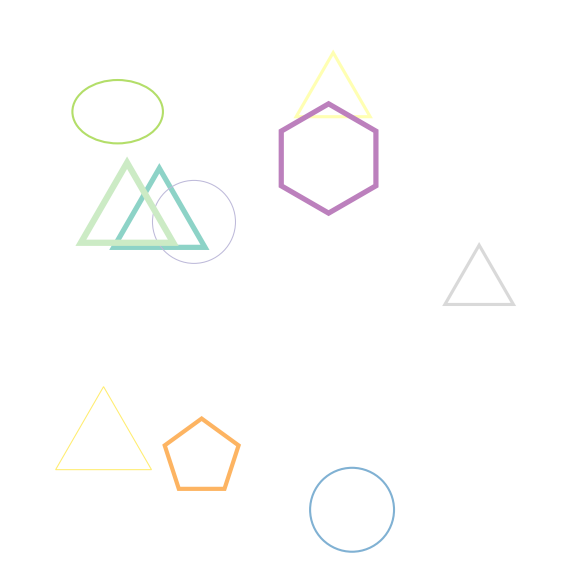[{"shape": "triangle", "thickness": 2.5, "radius": 0.46, "center": [0.276, 0.616]}, {"shape": "triangle", "thickness": 1.5, "radius": 0.37, "center": [0.577, 0.834]}, {"shape": "circle", "thickness": 0.5, "radius": 0.36, "center": [0.336, 0.615]}, {"shape": "circle", "thickness": 1, "radius": 0.36, "center": [0.61, 0.116]}, {"shape": "pentagon", "thickness": 2, "radius": 0.34, "center": [0.349, 0.207]}, {"shape": "oval", "thickness": 1, "radius": 0.39, "center": [0.204, 0.806]}, {"shape": "triangle", "thickness": 1.5, "radius": 0.34, "center": [0.83, 0.506]}, {"shape": "hexagon", "thickness": 2.5, "radius": 0.47, "center": [0.569, 0.725]}, {"shape": "triangle", "thickness": 3, "radius": 0.46, "center": [0.22, 0.625]}, {"shape": "triangle", "thickness": 0.5, "radius": 0.48, "center": [0.179, 0.234]}]